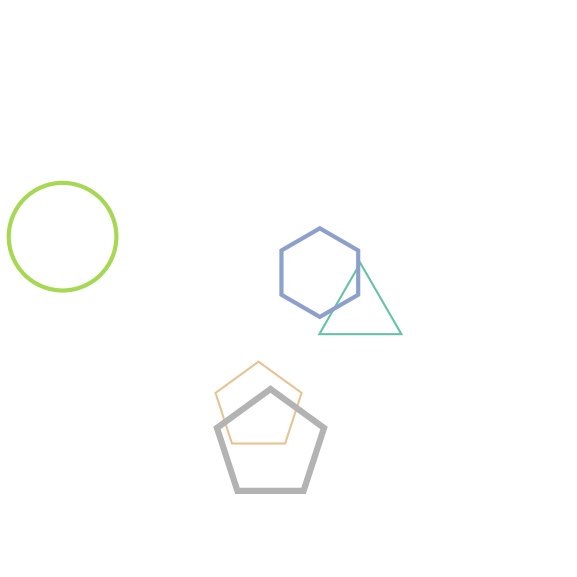[{"shape": "triangle", "thickness": 1, "radius": 0.41, "center": [0.624, 0.462]}, {"shape": "hexagon", "thickness": 2, "radius": 0.38, "center": [0.554, 0.527]}, {"shape": "circle", "thickness": 2, "radius": 0.47, "center": [0.108, 0.589]}, {"shape": "pentagon", "thickness": 1, "radius": 0.39, "center": [0.448, 0.295]}, {"shape": "pentagon", "thickness": 3, "radius": 0.49, "center": [0.468, 0.228]}]